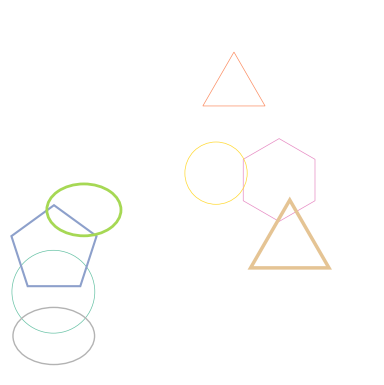[{"shape": "circle", "thickness": 0.5, "radius": 0.54, "center": [0.139, 0.242]}, {"shape": "triangle", "thickness": 0.5, "radius": 0.47, "center": [0.608, 0.771]}, {"shape": "pentagon", "thickness": 1.5, "radius": 0.58, "center": [0.14, 0.351]}, {"shape": "hexagon", "thickness": 0.5, "radius": 0.54, "center": [0.725, 0.532]}, {"shape": "oval", "thickness": 2, "radius": 0.48, "center": [0.218, 0.455]}, {"shape": "circle", "thickness": 0.5, "radius": 0.4, "center": [0.561, 0.55]}, {"shape": "triangle", "thickness": 2.5, "radius": 0.59, "center": [0.753, 0.363]}, {"shape": "oval", "thickness": 1, "radius": 0.53, "center": [0.14, 0.127]}]